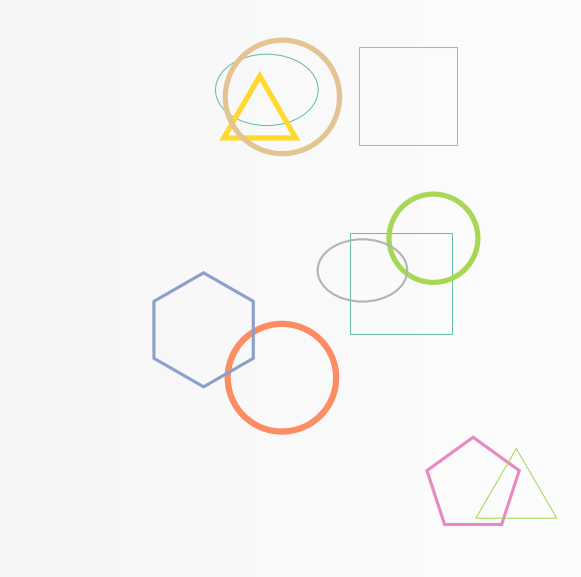[{"shape": "square", "thickness": 0.5, "radius": 0.44, "center": [0.69, 0.508]}, {"shape": "oval", "thickness": 0.5, "radius": 0.44, "center": [0.459, 0.843]}, {"shape": "circle", "thickness": 3, "radius": 0.47, "center": [0.485, 0.345]}, {"shape": "hexagon", "thickness": 1.5, "radius": 0.49, "center": [0.35, 0.428]}, {"shape": "pentagon", "thickness": 1.5, "radius": 0.42, "center": [0.814, 0.158]}, {"shape": "triangle", "thickness": 0.5, "radius": 0.4, "center": [0.888, 0.142]}, {"shape": "circle", "thickness": 2.5, "radius": 0.38, "center": [0.746, 0.587]}, {"shape": "triangle", "thickness": 2.5, "radius": 0.36, "center": [0.447, 0.796]}, {"shape": "circle", "thickness": 2.5, "radius": 0.49, "center": [0.486, 0.831]}, {"shape": "oval", "thickness": 1, "radius": 0.39, "center": [0.624, 0.531]}, {"shape": "square", "thickness": 0.5, "radius": 0.43, "center": [0.702, 0.833]}]